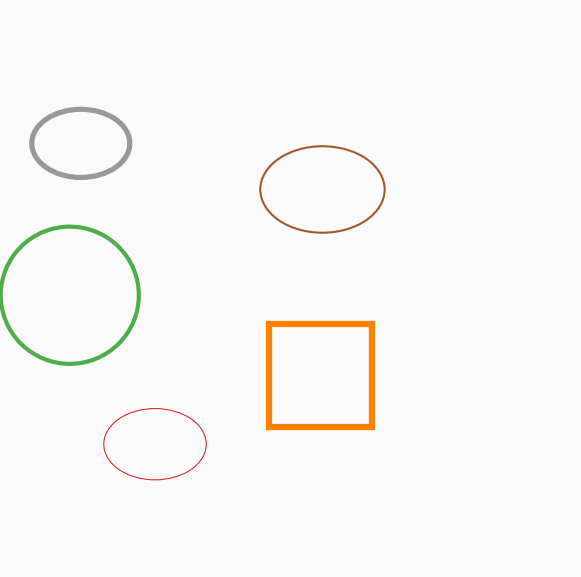[{"shape": "oval", "thickness": 0.5, "radius": 0.44, "center": [0.267, 0.23]}, {"shape": "circle", "thickness": 2, "radius": 0.59, "center": [0.12, 0.488]}, {"shape": "square", "thickness": 3, "radius": 0.45, "center": [0.551, 0.348]}, {"shape": "oval", "thickness": 1, "radius": 0.53, "center": [0.555, 0.671]}, {"shape": "oval", "thickness": 2.5, "radius": 0.42, "center": [0.139, 0.751]}]